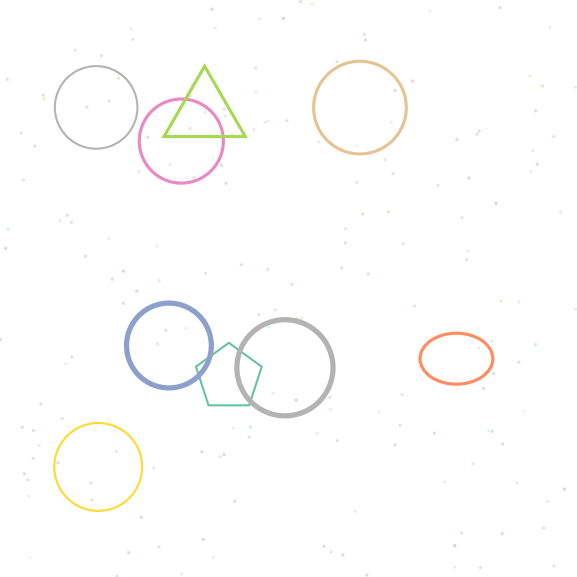[{"shape": "pentagon", "thickness": 1, "radius": 0.3, "center": [0.396, 0.346]}, {"shape": "oval", "thickness": 1.5, "radius": 0.32, "center": [0.79, 0.378]}, {"shape": "circle", "thickness": 2.5, "radius": 0.37, "center": [0.293, 0.401]}, {"shape": "circle", "thickness": 1.5, "radius": 0.36, "center": [0.314, 0.755]}, {"shape": "triangle", "thickness": 1.5, "radius": 0.41, "center": [0.354, 0.803]}, {"shape": "circle", "thickness": 1, "radius": 0.38, "center": [0.17, 0.191]}, {"shape": "circle", "thickness": 1.5, "radius": 0.4, "center": [0.623, 0.813]}, {"shape": "circle", "thickness": 2.5, "radius": 0.42, "center": [0.493, 0.362]}, {"shape": "circle", "thickness": 1, "radius": 0.36, "center": [0.166, 0.813]}]